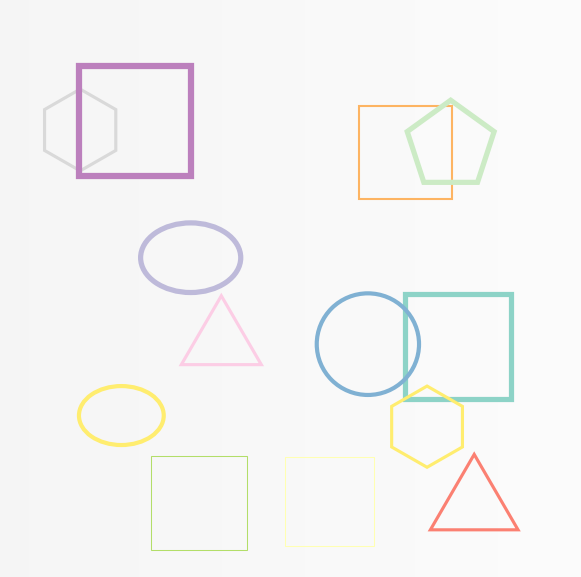[{"shape": "square", "thickness": 2.5, "radius": 0.45, "center": [0.788, 0.399]}, {"shape": "square", "thickness": 0.5, "radius": 0.38, "center": [0.567, 0.131]}, {"shape": "oval", "thickness": 2.5, "radius": 0.43, "center": [0.328, 0.553]}, {"shape": "triangle", "thickness": 1.5, "radius": 0.44, "center": [0.816, 0.125]}, {"shape": "circle", "thickness": 2, "radius": 0.44, "center": [0.633, 0.403]}, {"shape": "square", "thickness": 1, "radius": 0.4, "center": [0.697, 0.735]}, {"shape": "square", "thickness": 0.5, "radius": 0.41, "center": [0.342, 0.128]}, {"shape": "triangle", "thickness": 1.5, "radius": 0.4, "center": [0.381, 0.407]}, {"shape": "hexagon", "thickness": 1.5, "radius": 0.35, "center": [0.138, 0.774]}, {"shape": "square", "thickness": 3, "radius": 0.48, "center": [0.232, 0.79]}, {"shape": "pentagon", "thickness": 2.5, "radius": 0.39, "center": [0.775, 0.747]}, {"shape": "hexagon", "thickness": 1.5, "radius": 0.35, "center": [0.735, 0.26]}, {"shape": "oval", "thickness": 2, "radius": 0.36, "center": [0.209, 0.28]}]